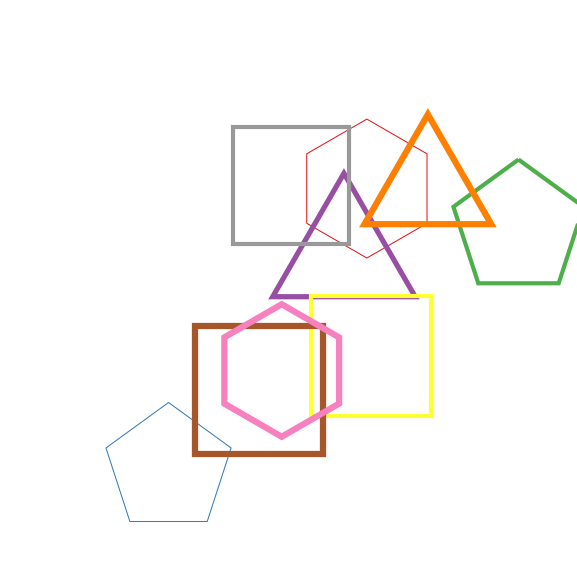[{"shape": "hexagon", "thickness": 0.5, "radius": 0.6, "center": [0.635, 0.673]}, {"shape": "pentagon", "thickness": 0.5, "radius": 0.57, "center": [0.292, 0.188]}, {"shape": "pentagon", "thickness": 2, "radius": 0.59, "center": [0.898, 0.604]}, {"shape": "triangle", "thickness": 2.5, "radius": 0.71, "center": [0.596, 0.557]}, {"shape": "triangle", "thickness": 3, "radius": 0.63, "center": [0.741, 0.674]}, {"shape": "square", "thickness": 2, "radius": 0.52, "center": [0.642, 0.383]}, {"shape": "square", "thickness": 3, "radius": 0.55, "center": [0.448, 0.324]}, {"shape": "hexagon", "thickness": 3, "radius": 0.57, "center": [0.488, 0.358]}, {"shape": "square", "thickness": 2, "radius": 0.5, "center": [0.504, 0.678]}]